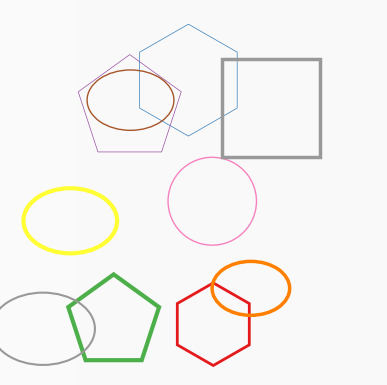[{"shape": "hexagon", "thickness": 2, "radius": 0.54, "center": [0.55, 0.158]}, {"shape": "hexagon", "thickness": 0.5, "radius": 0.73, "center": [0.486, 0.792]}, {"shape": "pentagon", "thickness": 3, "radius": 0.62, "center": [0.293, 0.164]}, {"shape": "pentagon", "thickness": 0.5, "radius": 0.7, "center": [0.335, 0.718]}, {"shape": "oval", "thickness": 2.5, "radius": 0.5, "center": [0.647, 0.251]}, {"shape": "oval", "thickness": 3, "radius": 0.6, "center": [0.181, 0.427]}, {"shape": "oval", "thickness": 1, "radius": 0.56, "center": [0.337, 0.74]}, {"shape": "circle", "thickness": 1, "radius": 0.57, "center": [0.548, 0.477]}, {"shape": "square", "thickness": 2.5, "radius": 0.63, "center": [0.698, 0.719]}, {"shape": "oval", "thickness": 1.5, "radius": 0.67, "center": [0.111, 0.146]}]